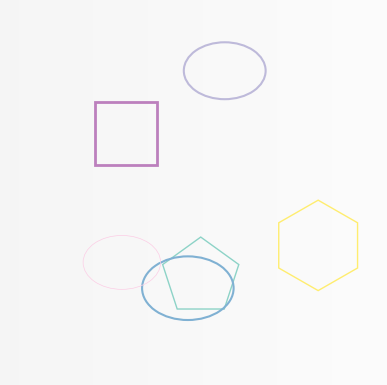[{"shape": "pentagon", "thickness": 1, "radius": 0.52, "center": [0.518, 0.281]}, {"shape": "oval", "thickness": 1.5, "radius": 0.53, "center": [0.58, 0.816]}, {"shape": "oval", "thickness": 1.5, "radius": 0.59, "center": [0.485, 0.251]}, {"shape": "oval", "thickness": 0.5, "radius": 0.5, "center": [0.314, 0.318]}, {"shape": "square", "thickness": 2, "radius": 0.41, "center": [0.325, 0.653]}, {"shape": "hexagon", "thickness": 1, "radius": 0.59, "center": [0.821, 0.363]}]